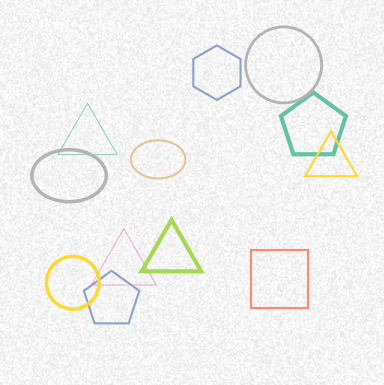[{"shape": "pentagon", "thickness": 3, "radius": 0.44, "center": [0.814, 0.671]}, {"shape": "triangle", "thickness": 0.5, "radius": 0.44, "center": [0.227, 0.643]}, {"shape": "square", "thickness": 1.5, "radius": 0.37, "center": [0.726, 0.276]}, {"shape": "pentagon", "thickness": 1.5, "radius": 0.38, "center": [0.29, 0.221]}, {"shape": "hexagon", "thickness": 1.5, "radius": 0.35, "center": [0.563, 0.811]}, {"shape": "triangle", "thickness": 0.5, "radius": 0.49, "center": [0.322, 0.308]}, {"shape": "triangle", "thickness": 3, "radius": 0.45, "center": [0.445, 0.34]}, {"shape": "triangle", "thickness": 1.5, "radius": 0.39, "center": [0.86, 0.581]}, {"shape": "circle", "thickness": 2.5, "radius": 0.34, "center": [0.189, 0.266]}, {"shape": "oval", "thickness": 1.5, "radius": 0.35, "center": [0.411, 0.586]}, {"shape": "oval", "thickness": 2.5, "radius": 0.48, "center": [0.179, 0.544]}, {"shape": "circle", "thickness": 2, "radius": 0.49, "center": [0.737, 0.831]}]